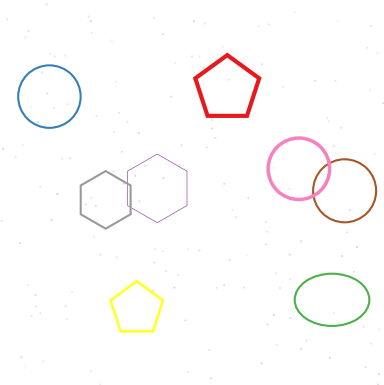[{"shape": "pentagon", "thickness": 3, "radius": 0.44, "center": [0.59, 0.77]}, {"shape": "circle", "thickness": 1.5, "radius": 0.41, "center": [0.128, 0.749]}, {"shape": "oval", "thickness": 1.5, "radius": 0.48, "center": [0.862, 0.221]}, {"shape": "hexagon", "thickness": 0.5, "radius": 0.45, "center": [0.408, 0.511]}, {"shape": "pentagon", "thickness": 2, "radius": 0.36, "center": [0.355, 0.198]}, {"shape": "circle", "thickness": 1.5, "radius": 0.41, "center": [0.895, 0.504]}, {"shape": "circle", "thickness": 2.5, "radius": 0.4, "center": [0.776, 0.562]}, {"shape": "hexagon", "thickness": 1.5, "radius": 0.37, "center": [0.274, 0.481]}]